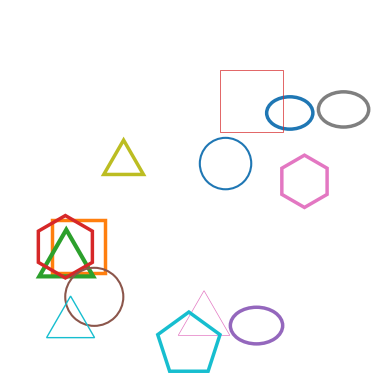[{"shape": "oval", "thickness": 2.5, "radius": 0.3, "center": [0.753, 0.707]}, {"shape": "circle", "thickness": 1.5, "radius": 0.33, "center": [0.586, 0.575]}, {"shape": "square", "thickness": 2.5, "radius": 0.34, "center": [0.204, 0.36]}, {"shape": "triangle", "thickness": 3, "radius": 0.4, "center": [0.172, 0.323]}, {"shape": "square", "thickness": 0.5, "radius": 0.4, "center": [0.653, 0.738]}, {"shape": "hexagon", "thickness": 2.5, "radius": 0.41, "center": [0.17, 0.359]}, {"shape": "oval", "thickness": 2.5, "radius": 0.34, "center": [0.666, 0.154]}, {"shape": "circle", "thickness": 1.5, "radius": 0.38, "center": [0.245, 0.229]}, {"shape": "triangle", "thickness": 0.5, "radius": 0.39, "center": [0.53, 0.168]}, {"shape": "hexagon", "thickness": 2.5, "radius": 0.34, "center": [0.791, 0.529]}, {"shape": "oval", "thickness": 2.5, "radius": 0.33, "center": [0.892, 0.716]}, {"shape": "triangle", "thickness": 2.5, "radius": 0.3, "center": [0.321, 0.577]}, {"shape": "triangle", "thickness": 1, "radius": 0.36, "center": [0.183, 0.159]}, {"shape": "pentagon", "thickness": 2.5, "radius": 0.43, "center": [0.491, 0.105]}]